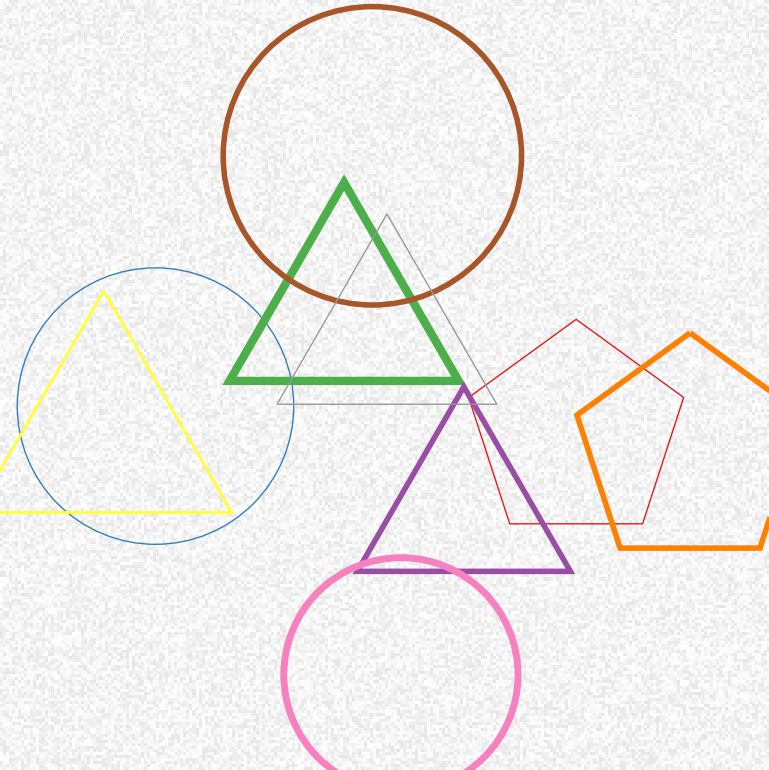[{"shape": "pentagon", "thickness": 0.5, "radius": 0.73, "center": [0.748, 0.438]}, {"shape": "circle", "thickness": 0.5, "radius": 0.9, "center": [0.202, 0.473]}, {"shape": "triangle", "thickness": 3, "radius": 0.86, "center": [0.447, 0.591]}, {"shape": "triangle", "thickness": 2, "radius": 0.8, "center": [0.602, 0.338]}, {"shape": "pentagon", "thickness": 2, "radius": 0.77, "center": [0.896, 0.413]}, {"shape": "triangle", "thickness": 1, "radius": 0.96, "center": [0.135, 0.43]}, {"shape": "circle", "thickness": 2, "radius": 0.97, "center": [0.484, 0.798]}, {"shape": "circle", "thickness": 2.5, "radius": 0.76, "center": [0.521, 0.124]}, {"shape": "triangle", "thickness": 0.5, "radius": 0.82, "center": [0.503, 0.557]}]